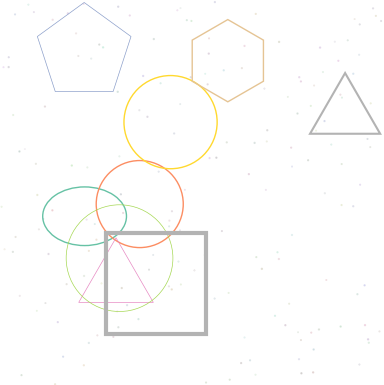[{"shape": "oval", "thickness": 1, "radius": 0.54, "center": [0.22, 0.438]}, {"shape": "circle", "thickness": 1, "radius": 0.57, "center": [0.363, 0.47]}, {"shape": "pentagon", "thickness": 0.5, "radius": 0.64, "center": [0.219, 0.866]}, {"shape": "triangle", "thickness": 0.5, "radius": 0.56, "center": [0.301, 0.27]}, {"shape": "circle", "thickness": 0.5, "radius": 0.69, "center": [0.31, 0.329]}, {"shape": "circle", "thickness": 1, "radius": 0.61, "center": [0.443, 0.683]}, {"shape": "hexagon", "thickness": 1, "radius": 0.53, "center": [0.592, 0.842]}, {"shape": "triangle", "thickness": 1.5, "radius": 0.53, "center": [0.896, 0.705]}, {"shape": "square", "thickness": 3, "radius": 0.65, "center": [0.405, 0.263]}]